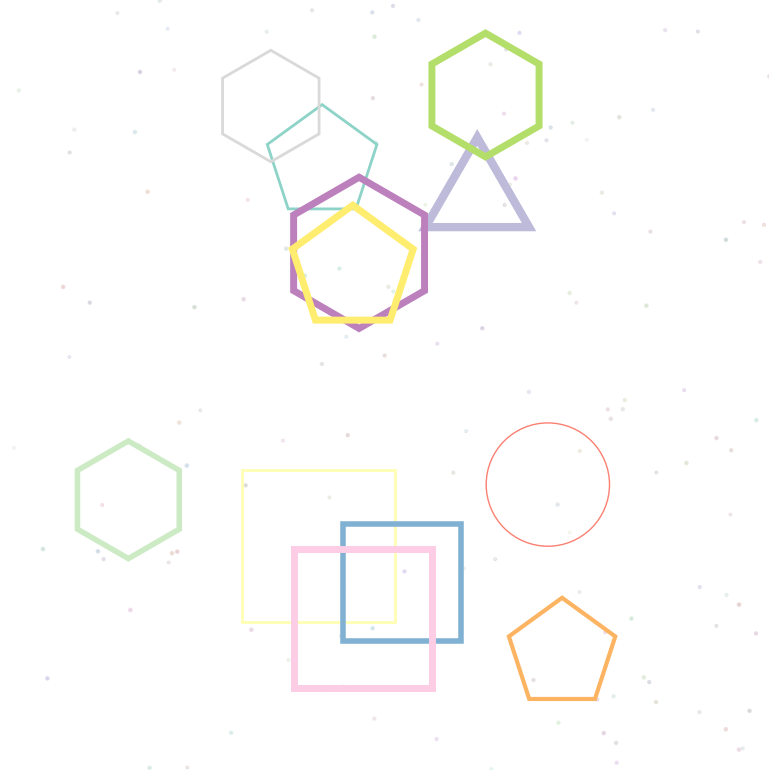[{"shape": "pentagon", "thickness": 1, "radius": 0.37, "center": [0.418, 0.789]}, {"shape": "square", "thickness": 1, "radius": 0.5, "center": [0.414, 0.291]}, {"shape": "triangle", "thickness": 3, "radius": 0.39, "center": [0.62, 0.744]}, {"shape": "circle", "thickness": 0.5, "radius": 0.4, "center": [0.711, 0.371]}, {"shape": "square", "thickness": 2, "radius": 0.38, "center": [0.522, 0.244]}, {"shape": "pentagon", "thickness": 1.5, "radius": 0.36, "center": [0.73, 0.151]}, {"shape": "hexagon", "thickness": 2.5, "radius": 0.4, "center": [0.631, 0.877]}, {"shape": "square", "thickness": 2.5, "radius": 0.45, "center": [0.472, 0.197]}, {"shape": "hexagon", "thickness": 1, "radius": 0.36, "center": [0.352, 0.862]}, {"shape": "hexagon", "thickness": 2.5, "radius": 0.49, "center": [0.466, 0.672]}, {"shape": "hexagon", "thickness": 2, "radius": 0.38, "center": [0.167, 0.351]}, {"shape": "pentagon", "thickness": 2.5, "radius": 0.41, "center": [0.458, 0.651]}]